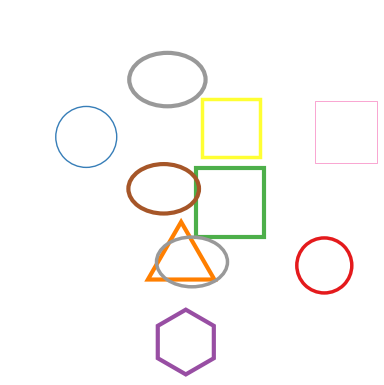[{"shape": "circle", "thickness": 2.5, "radius": 0.36, "center": [0.842, 0.311]}, {"shape": "circle", "thickness": 1, "radius": 0.4, "center": [0.224, 0.644]}, {"shape": "square", "thickness": 3, "radius": 0.44, "center": [0.597, 0.474]}, {"shape": "hexagon", "thickness": 3, "radius": 0.42, "center": [0.483, 0.112]}, {"shape": "triangle", "thickness": 3, "radius": 0.5, "center": [0.47, 0.324]}, {"shape": "square", "thickness": 2.5, "radius": 0.38, "center": [0.6, 0.668]}, {"shape": "oval", "thickness": 3, "radius": 0.46, "center": [0.425, 0.51]}, {"shape": "square", "thickness": 0.5, "radius": 0.4, "center": [0.898, 0.657]}, {"shape": "oval", "thickness": 3, "radius": 0.5, "center": [0.435, 0.793]}, {"shape": "oval", "thickness": 2.5, "radius": 0.46, "center": [0.499, 0.32]}]